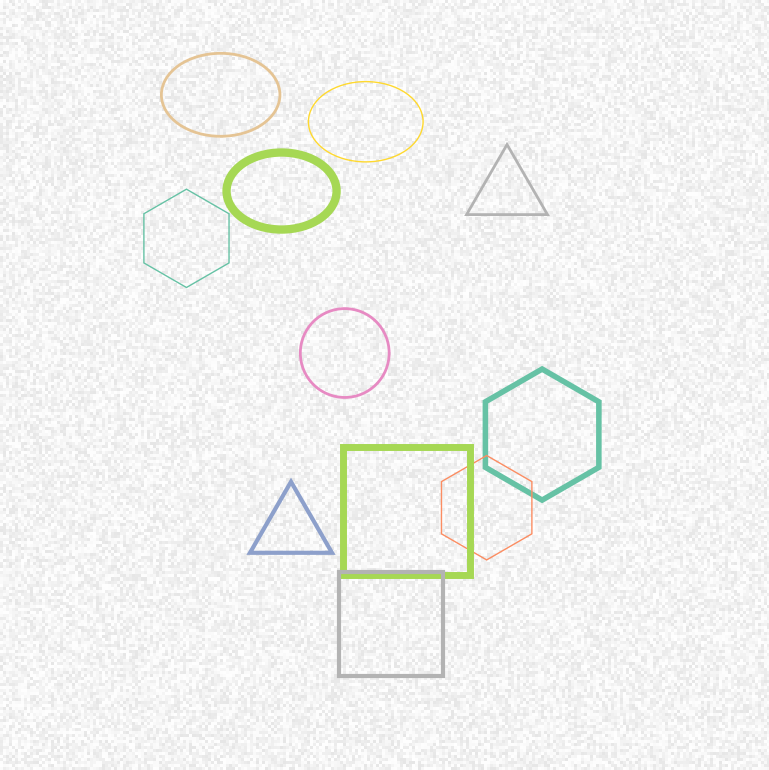[{"shape": "hexagon", "thickness": 0.5, "radius": 0.32, "center": [0.242, 0.69]}, {"shape": "hexagon", "thickness": 2, "radius": 0.43, "center": [0.704, 0.436]}, {"shape": "hexagon", "thickness": 0.5, "radius": 0.34, "center": [0.632, 0.341]}, {"shape": "triangle", "thickness": 1.5, "radius": 0.31, "center": [0.378, 0.313]}, {"shape": "circle", "thickness": 1, "radius": 0.29, "center": [0.448, 0.542]}, {"shape": "oval", "thickness": 3, "radius": 0.36, "center": [0.366, 0.752]}, {"shape": "square", "thickness": 2.5, "radius": 0.41, "center": [0.528, 0.337]}, {"shape": "oval", "thickness": 0.5, "radius": 0.37, "center": [0.475, 0.842]}, {"shape": "oval", "thickness": 1, "radius": 0.38, "center": [0.287, 0.877]}, {"shape": "square", "thickness": 1.5, "radius": 0.34, "center": [0.507, 0.19]}, {"shape": "triangle", "thickness": 1, "radius": 0.3, "center": [0.658, 0.752]}]